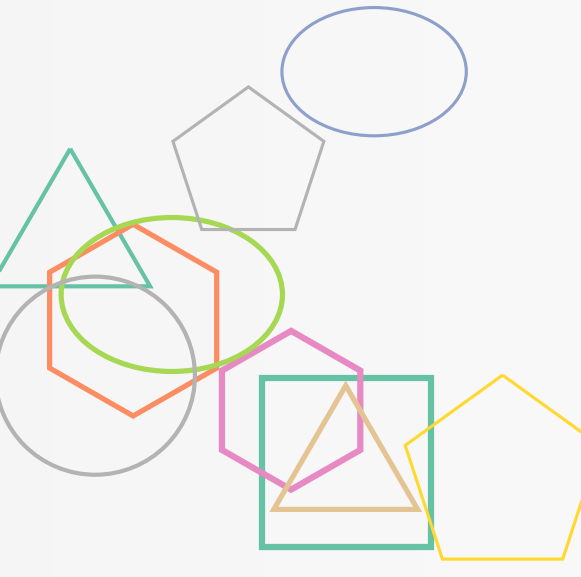[{"shape": "triangle", "thickness": 2, "radius": 0.79, "center": [0.121, 0.583]}, {"shape": "square", "thickness": 3, "radius": 0.73, "center": [0.596, 0.198]}, {"shape": "hexagon", "thickness": 2.5, "radius": 0.83, "center": [0.229, 0.445]}, {"shape": "oval", "thickness": 1.5, "radius": 0.79, "center": [0.644, 0.875]}, {"shape": "hexagon", "thickness": 3, "radius": 0.69, "center": [0.501, 0.289]}, {"shape": "oval", "thickness": 2.5, "radius": 0.95, "center": [0.296, 0.489]}, {"shape": "pentagon", "thickness": 1.5, "radius": 0.88, "center": [0.865, 0.173]}, {"shape": "triangle", "thickness": 2.5, "radius": 0.71, "center": [0.595, 0.188]}, {"shape": "pentagon", "thickness": 1.5, "radius": 0.68, "center": [0.427, 0.712]}, {"shape": "circle", "thickness": 2, "radius": 0.86, "center": [0.164, 0.349]}]